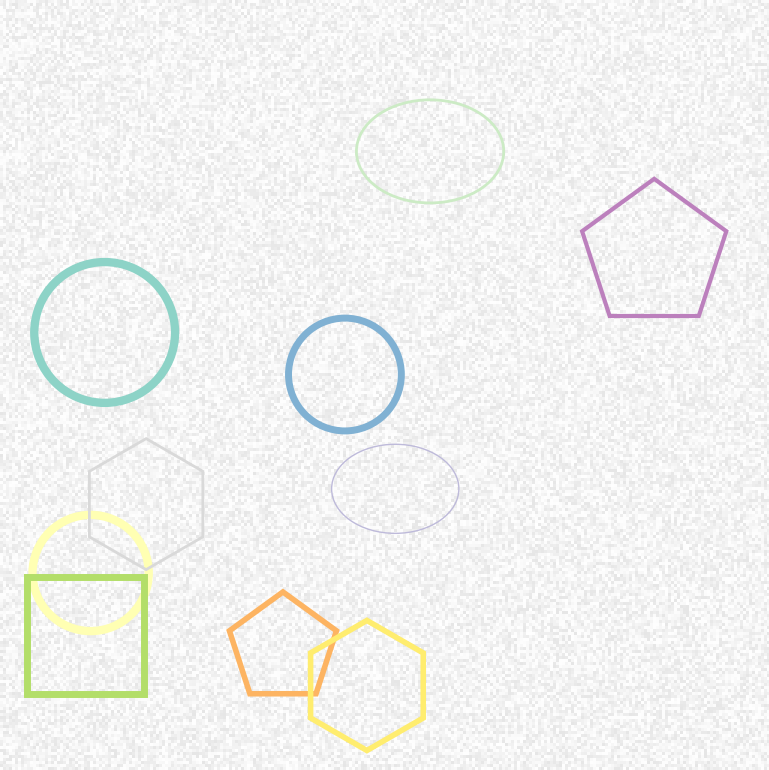[{"shape": "circle", "thickness": 3, "radius": 0.46, "center": [0.136, 0.568]}, {"shape": "circle", "thickness": 3, "radius": 0.38, "center": [0.118, 0.256]}, {"shape": "oval", "thickness": 0.5, "radius": 0.41, "center": [0.513, 0.365]}, {"shape": "circle", "thickness": 2.5, "radius": 0.37, "center": [0.448, 0.514]}, {"shape": "pentagon", "thickness": 2, "radius": 0.37, "center": [0.367, 0.158]}, {"shape": "square", "thickness": 2.5, "radius": 0.38, "center": [0.111, 0.174]}, {"shape": "hexagon", "thickness": 1, "radius": 0.43, "center": [0.19, 0.345]}, {"shape": "pentagon", "thickness": 1.5, "radius": 0.49, "center": [0.85, 0.669]}, {"shape": "oval", "thickness": 1, "radius": 0.48, "center": [0.559, 0.803]}, {"shape": "hexagon", "thickness": 2, "radius": 0.42, "center": [0.477, 0.11]}]